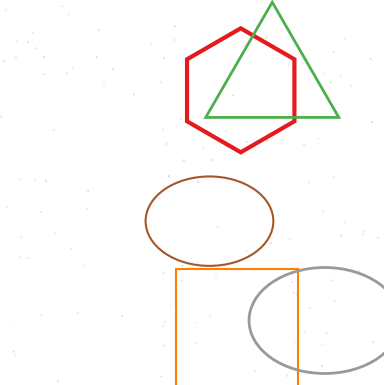[{"shape": "hexagon", "thickness": 3, "radius": 0.81, "center": [0.625, 0.765]}, {"shape": "triangle", "thickness": 2, "radius": 1.0, "center": [0.707, 0.795]}, {"shape": "square", "thickness": 1.5, "radius": 0.79, "center": [0.616, 0.144]}, {"shape": "oval", "thickness": 1.5, "radius": 0.83, "center": [0.544, 0.426]}, {"shape": "oval", "thickness": 2, "radius": 0.98, "center": [0.843, 0.168]}]